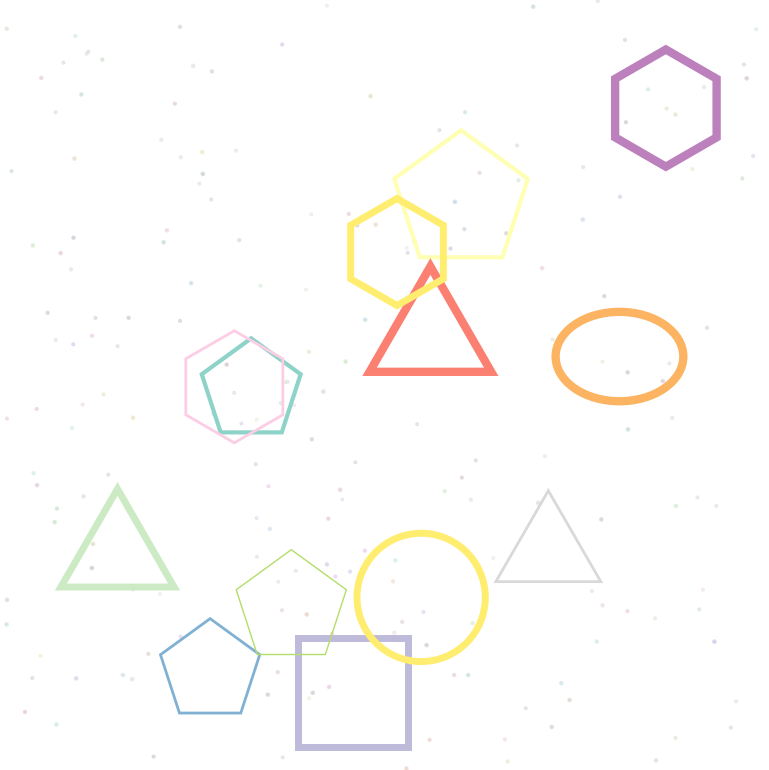[{"shape": "pentagon", "thickness": 1.5, "radius": 0.34, "center": [0.326, 0.493]}, {"shape": "pentagon", "thickness": 1.5, "radius": 0.46, "center": [0.599, 0.74]}, {"shape": "square", "thickness": 2.5, "radius": 0.36, "center": [0.458, 0.101]}, {"shape": "triangle", "thickness": 3, "radius": 0.46, "center": [0.559, 0.563]}, {"shape": "pentagon", "thickness": 1, "radius": 0.34, "center": [0.273, 0.129]}, {"shape": "oval", "thickness": 3, "radius": 0.41, "center": [0.805, 0.537]}, {"shape": "pentagon", "thickness": 0.5, "radius": 0.38, "center": [0.378, 0.211]}, {"shape": "hexagon", "thickness": 1, "radius": 0.36, "center": [0.304, 0.498]}, {"shape": "triangle", "thickness": 1, "radius": 0.39, "center": [0.712, 0.284]}, {"shape": "hexagon", "thickness": 3, "radius": 0.38, "center": [0.865, 0.86]}, {"shape": "triangle", "thickness": 2.5, "radius": 0.42, "center": [0.153, 0.28]}, {"shape": "circle", "thickness": 2.5, "radius": 0.42, "center": [0.547, 0.224]}, {"shape": "hexagon", "thickness": 2.5, "radius": 0.35, "center": [0.516, 0.673]}]